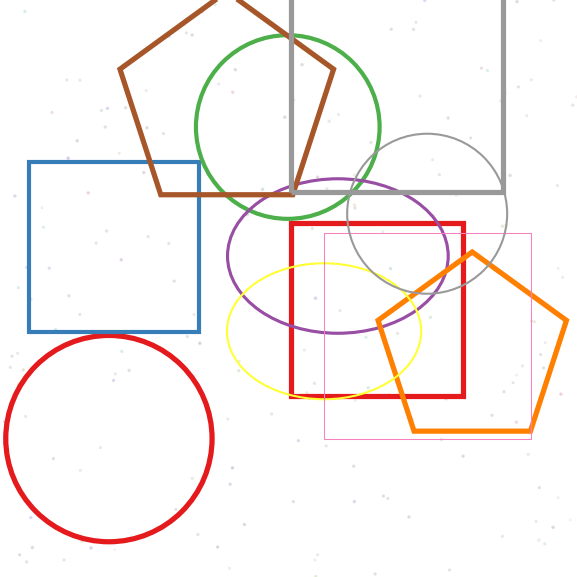[{"shape": "square", "thickness": 2.5, "radius": 0.75, "center": [0.653, 0.463]}, {"shape": "circle", "thickness": 2.5, "radius": 0.89, "center": [0.189, 0.24]}, {"shape": "square", "thickness": 2, "radius": 0.73, "center": [0.197, 0.571]}, {"shape": "circle", "thickness": 2, "radius": 0.8, "center": [0.498, 0.779]}, {"shape": "oval", "thickness": 1.5, "radius": 0.96, "center": [0.585, 0.556]}, {"shape": "pentagon", "thickness": 2.5, "radius": 0.86, "center": [0.818, 0.391]}, {"shape": "oval", "thickness": 1, "radius": 0.84, "center": [0.561, 0.426]}, {"shape": "pentagon", "thickness": 2.5, "radius": 0.97, "center": [0.393, 0.819]}, {"shape": "square", "thickness": 0.5, "radius": 0.9, "center": [0.74, 0.417]}, {"shape": "circle", "thickness": 1, "radius": 0.69, "center": [0.74, 0.629]}, {"shape": "square", "thickness": 2.5, "radius": 0.92, "center": [0.687, 0.85]}]